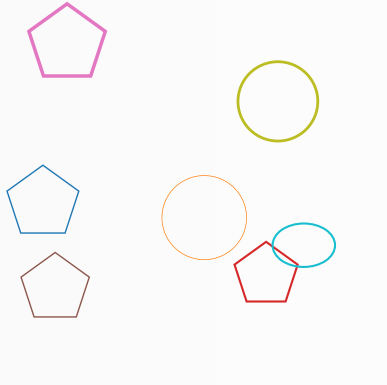[{"shape": "pentagon", "thickness": 1, "radius": 0.49, "center": [0.111, 0.474]}, {"shape": "circle", "thickness": 0.5, "radius": 0.55, "center": [0.527, 0.435]}, {"shape": "pentagon", "thickness": 1.5, "radius": 0.43, "center": [0.687, 0.286]}, {"shape": "pentagon", "thickness": 1, "radius": 0.46, "center": [0.142, 0.252]}, {"shape": "pentagon", "thickness": 2.5, "radius": 0.52, "center": [0.173, 0.886]}, {"shape": "circle", "thickness": 2, "radius": 0.51, "center": [0.717, 0.737]}, {"shape": "oval", "thickness": 1.5, "radius": 0.4, "center": [0.784, 0.363]}]